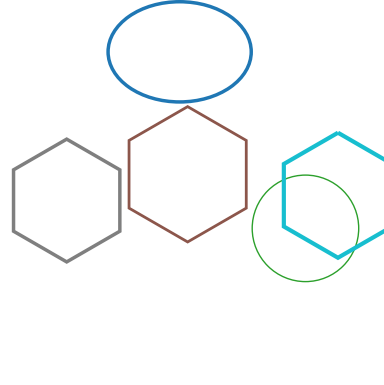[{"shape": "oval", "thickness": 2.5, "radius": 0.93, "center": [0.467, 0.865]}, {"shape": "circle", "thickness": 1, "radius": 0.69, "center": [0.793, 0.407]}, {"shape": "hexagon", "thickness": 2, "radius": 0.88, "center": [0.487, 0.547]}, {"shape": "hexagon", "thickness": 2.5, "radius": 0.8, "center": [0.173, 0.479]}, {"shape": "hexagon", "thickness": 3, "radius": 0.81, "center": [0.878, 0.493]}]